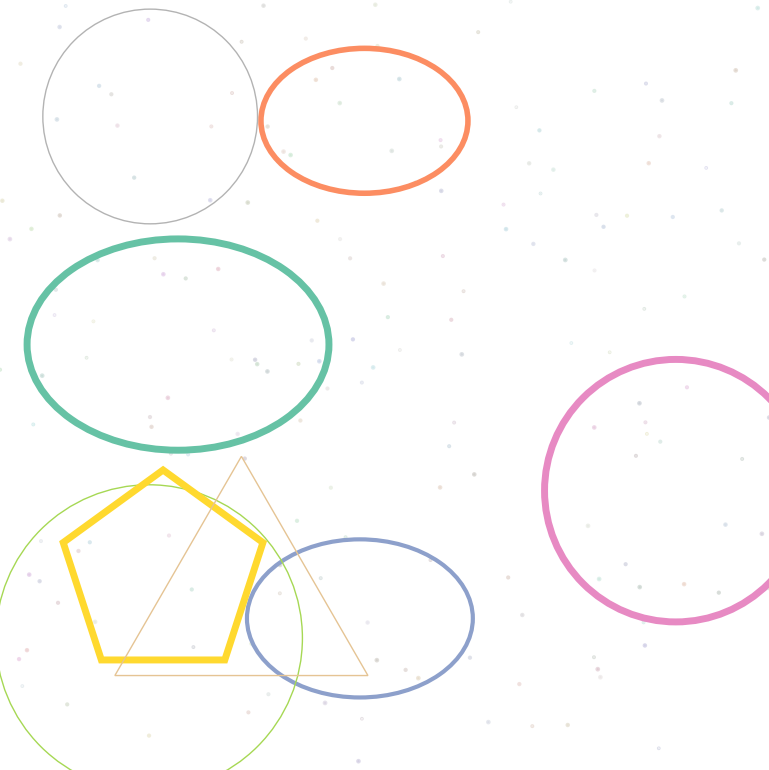[{"shape": "oval", "thickness": 2.5, "radius": 0.98, "center": [0.231, 0.553]}, {"shape": "oval", "thickness": 2, "radius": 0.67, "center": [0.473, 0.843]}, {"shape": "oval", "thickness": 1.5, "radius": 0.73, "center": [0.467, 0.197]}, {"shape": "circle", "thickness": 2.5, "radius": 0.85, "center": [0.878, 0.363]}, {"shape": "circle", "thickness": 0.5, "radius": 1.0, "center": [0.194, 0.171]}, {"shape": "pentagon", "thickness": 2.5, "radius": 0.68, "center": [0.212, 0.253]}, {"shape": "triangle", "thickness": 0.5, "radius": 0.95, "center": [0.314, 0.218]}, {"shape": "circle", "thickness": 0.5, "radius": 0.7, "center": [0.195, 0.849]}]